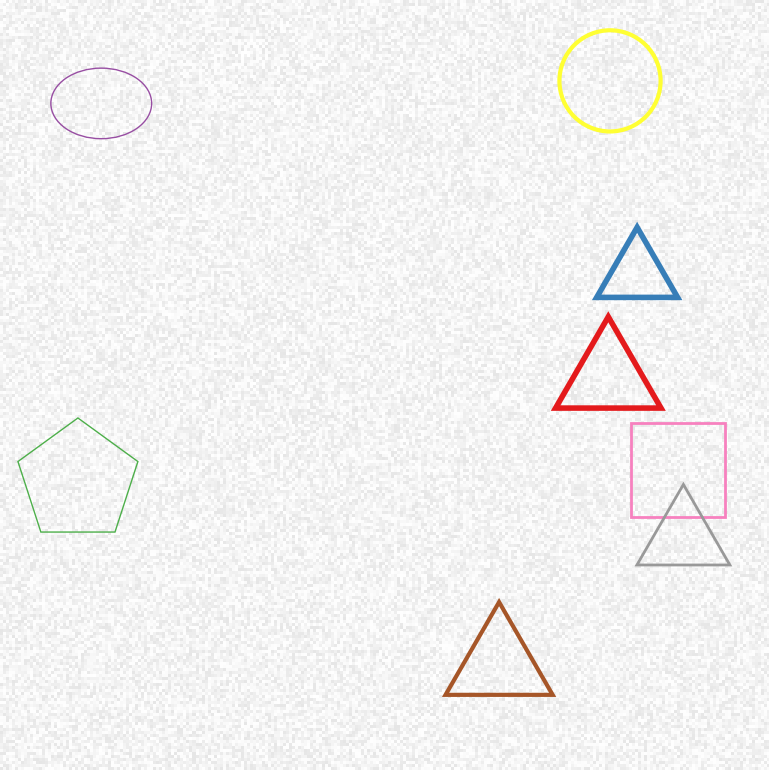[{"shape": "triangle", "thickness": 2, "radius": 0.4, "center": [0.79, 0.51]}, {"shape": "triangle", "thickness": 2, "radius": 0.3, "center": [0.827, 0.644]}, {"shape": "pentagon", "thickness": 0.5, "radius": 0.41, "center": [0.101, 0.375]}, {"shape": "oval", "thickness": 0.5, "radius": 0.33, "center": [0.131, 0.866]}, {"shape": "circle", "thickness": 1.5, "radius": 0.33, "center": [0.792, 0.895]}, {"shape": "triangle", "thickness": 1.5, "radius": 0.4, "center": [0.648, 0.138]}, {"shape": "square", "thickness": 1, "radius": 0.31, "center": [0.88, 0.39]}, {"shape": "triangle", "thickness": 1, "radius": 0.35, "center": [0.888, 0.301]}]